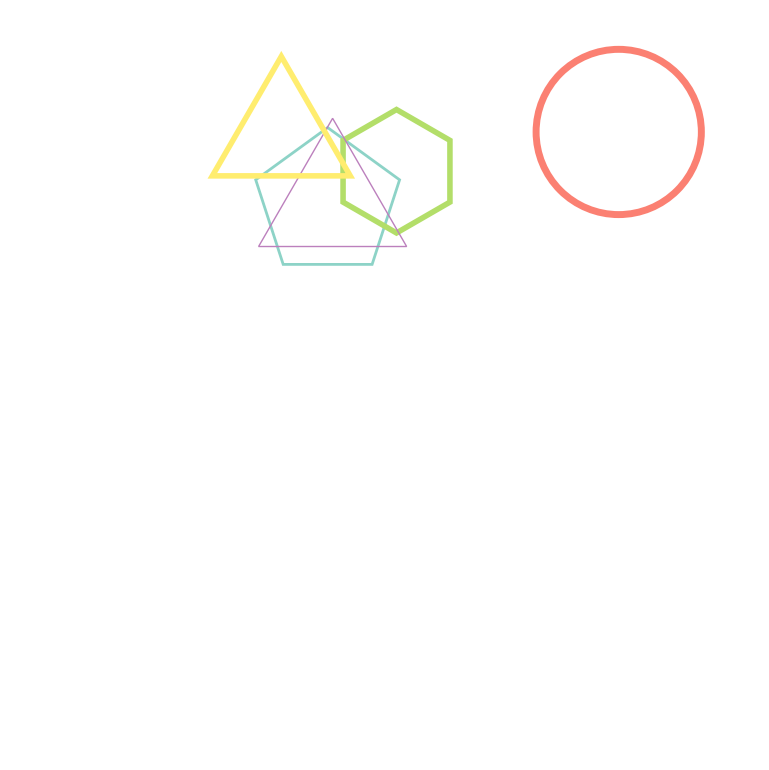[{"shape": "pentagon", "thickness": 1, "radius": 0.49, "center": [0.426, 0.736]}, {"shape": "circle", "thickness": 2.5, "radius": 0.54, "center": [0.804, 0.829]}, {"shape": "hexagon", "thickness": 2, "radius": 0.4, "center": [0.515, 0.778]}, {"shape": "triangle", "thickness": 0.5, "radius": 0.55, "center": [0.432, 0.735]}, {"shape": "triangle", "thickness": 2, "radius": 0.52, "center": [0.365, 0.823]}]